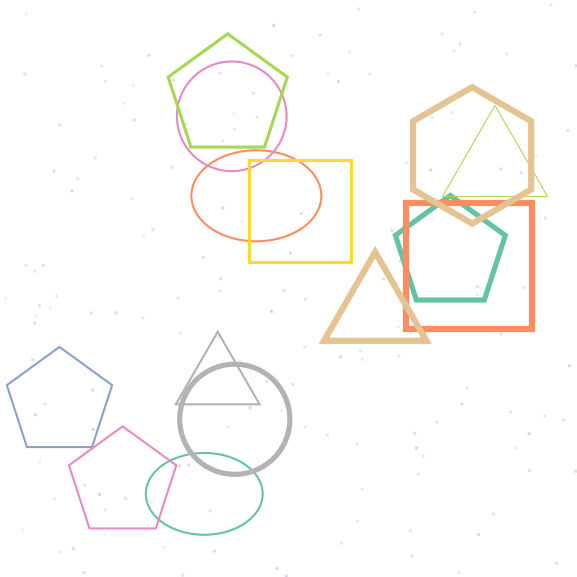[{"shape": "pentagon", "thickness": 2.5, "radius": 0.5, "center": [0.78, 0.561]}, {"shape": "oval", "thickness": 1, "radius": 0.51, "center": [0.354, 0.144]}, {"shape": "oval", "thickness": 1, "radius": 0.56, "center": [0.444, 0.66]}, {"shape": "square", "thickness": 3, "radius": 0.55, "center": [0.812, 0.538]}, {"shape": "pentagon", "thickness": 1, "radius": 0.48, "center": [0.103, 0.303]}, {"shape": "circle", "thickness": 1, "radius": 0.47, "center": [0.401, 0.798]}, {"shape": "pentagon", "thickness": 1, "radius": 0.49, "center": [0.212, 0.163]}, {"shape": "triangle", "thickness": 0.5, "radius": 0.53, "center": [0.857, 0.712]}, {"shape": "pentagon", "thickness": 1.5, "radius": 0.54, "center": [0.394, 0.832]}, {"shape": "square", "thickness": 1.5, "radius": 0.44, "center": [0.519, 0.634]}, {"shape": "hexagon", "thickness": 3, "radius": 0.59, "center": [0.818, 0.73]}, {"shape": "triangle", "thickness": 3, "radius": 0.51, "center": [0.65, 0.46]}, {"shape": "triangle", "thickness": 1, "radius": 0.42, "center": [0.377, 0.341]}, {"shape": "circle", "thickness": 2.5, "radius": 0.48, "center": [0.407, 0.273]}]